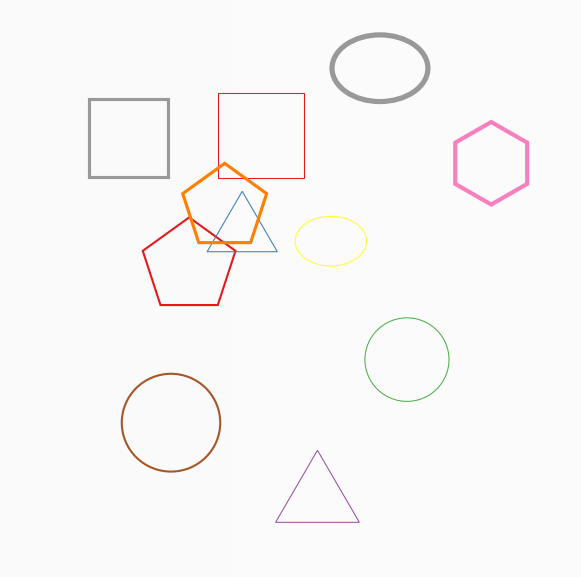[{"shape": "square", "thickness": 0.5, "radius": 0.37, "center": [0.449, 0.765]}, {"shape": "pentagon", "thickness": 1, "radius": 0.42, "center": [0.325, 0.539]}, {"shape": "triangle", "thickness": 0.5, "radius": 0.35, "center": [0.417, 0.598]}, {"shape": "circle", "thickness": 0.5, "radius": 0.36, "center": [0.7, 0.376]}, {"shape": "triangle", "thickness": 0.5, "radius": 0.42, "center": [0.546, 0.136]}, {"shape": "pentagon", "thickness": 1.5, "radius": 0.38, "center": [0.387, 0.64]}, {"shape": "oval", "thickness": 0.5, "radius": 0.31, "center": [0.569, 0.581]}, {"shape": "circle", "thickness": 1, "radius": 0.42, "center": [0.294, 0.267]}, {"shape": "hexagon", "thickness": 2, "radius": 0.36, "center": [0.845, 0.716]}, {"shape": "oval", "thickness": 2.5, "radius": 0.41, "center": [0.654, 0.881]}, {"shape": "square", "thickness": 1.5, "radius": 0.34, "center": [0.221, 0.759]}]